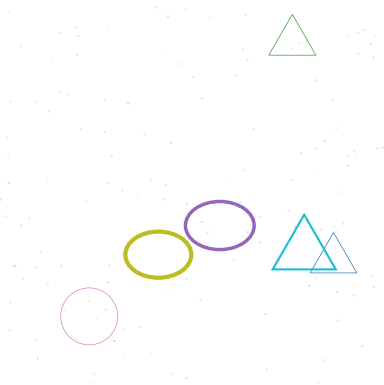[{"shape": "triangle", "thickness": 0.5, "radius": 0.35, "center": [0.866, 0.326]}, {"shape": "triangle", "thickness": 0.5, "radius": 0.35, "center": [0.759, 0.892]}, {"shape": "oval", "thickness": 2.5, "radius": 0.45, "center": [0.571, 0.414]}, {"shape": "circle", "thickness": 0.5, "radius": 0.37, "center": [0.232, 0.178]}, {"shape": "oval", "thickness": 3, "radius": 0.43, "center": [0.411, 0.338]}, {"shape": "triangle", "thickness": 1.5, "radius": 0.47, "center": [0.79, 0.348]}]